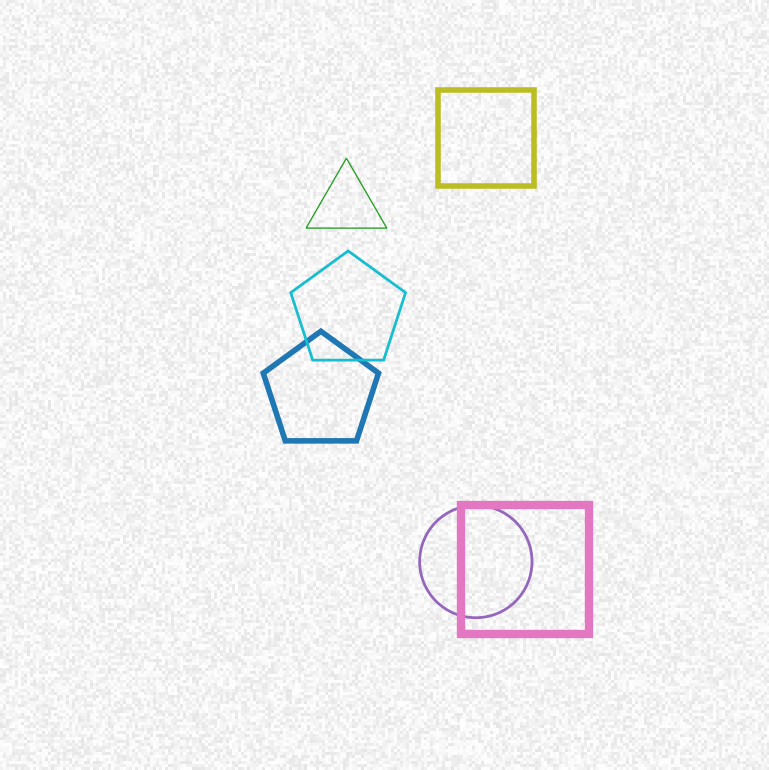[{"shape": "pentagon", "thickness": 2, "radius": 0.39, "center": [0.417, 0.491]}, {"shape": "triangle", "thickness": 0.5, "radius": 0.3, "center": [0.45, 0.734]}, {"shape": "circle", "thickness": 1, "radius": 0.36, "center": [0.618, 0.271]}, {"shape": "square", "thickness": 3, "radius": 0.42, "center": [0.682, 0.26]}, {"shape": "square", "thickness": 2, "radius": 0.31, "center": [0.632, 0.821]}, {"shape": "pentagon", "thickness": 1, "radius": 0.39, "center": [0.452, 0.596]}]